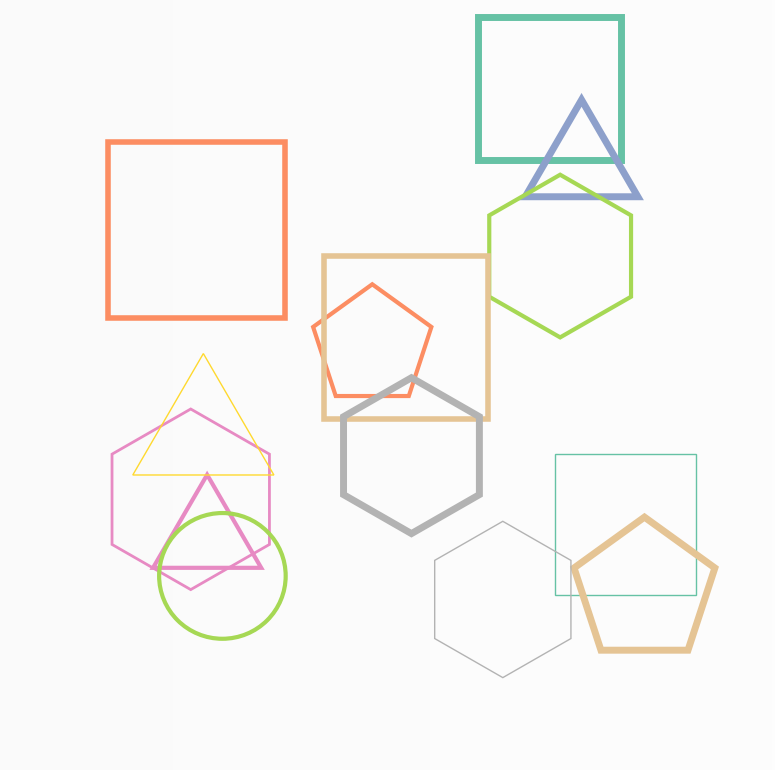[{"shape": "square", "thickness": 0.5, "radius": 0.46, "center": [0.807, 0.319]}, {"shape": "square", "thickness": 2.5, "radius": 0.46, "center": [0.709, 0.885]}, {"shape": "square", "thickness": 2, "radius": 0.57, "center": [0.253, 0.702]}, {"shape": "pentagon", "thickness": 1.5, "radius": 0.4, "center": [0.48, 0.551]}, {"shape": "triangle", "thickness": 2.5, "radius": 0.42, "center": [0.75, 0.786]}, {"shape": "triangle", "thickness": 1.5, "radius": 0.4, "center": [0.267, 0.303]}, {"shape": "hexagon", "thickness": 1, "radius": 0.59, "center": [0.246, 0.352]}, {"shape": "hexagon", "thickness": 1.5, "radius": 0.53, "center": [0.723, 0.667]}, {"shape": "circle", "thickness": 1.5, "radius": 0.41, "center": [0.287, 0.252]}, {"shape": "triangle", "thickness": 0.5, "radius": 0.53, "center": [0.262, 0.436]}, {"shape": "pentagon", "thickness": 2.5, "radius": 0.48, "center": [0.832, 0.233]}, {"shape": "square", "thickness": 2, "radius": 0.53, "center": [0.524, 0.562]}, {"shape": "hexagon", "thickness": 0.5, "radius": 0.51, "center": [0.649, 0.221]}, {"shape": "hexagon", "thickness": 2.5, "radius": 0.51, "center": [0.531, 0.408]}]